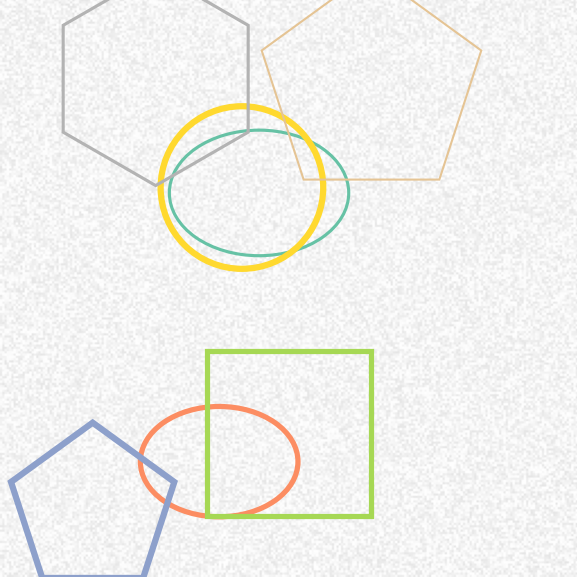[{"shape": "oval", "thickness": 1.5, "radius": 0.78, "center": [0.449, 0.665]}, {"shape": "oval", "thickness": 2.5, "radius": 0.68, "center": [0.38, 0.2]}, {"shape": "pentagon", "thickness": 3, "radius": 0.74, "center": [0.16, 0.119]}, {"shape": "square", "thickness": 2.5, "radius": 0.71, "center": [0.5, 0.249]}, {"shape": "circle", "thickness": 3, "radius": 0.7, "center": [0.419, 0.674]}, {"shape": "pentagon", "thickness": 1, "radius": 1.0, "center": [0.643, 0.85]}, {"shape": "hexagon", "thickness": 1.5, "radius": 0.92, "center": [0.27, 0.863]}]